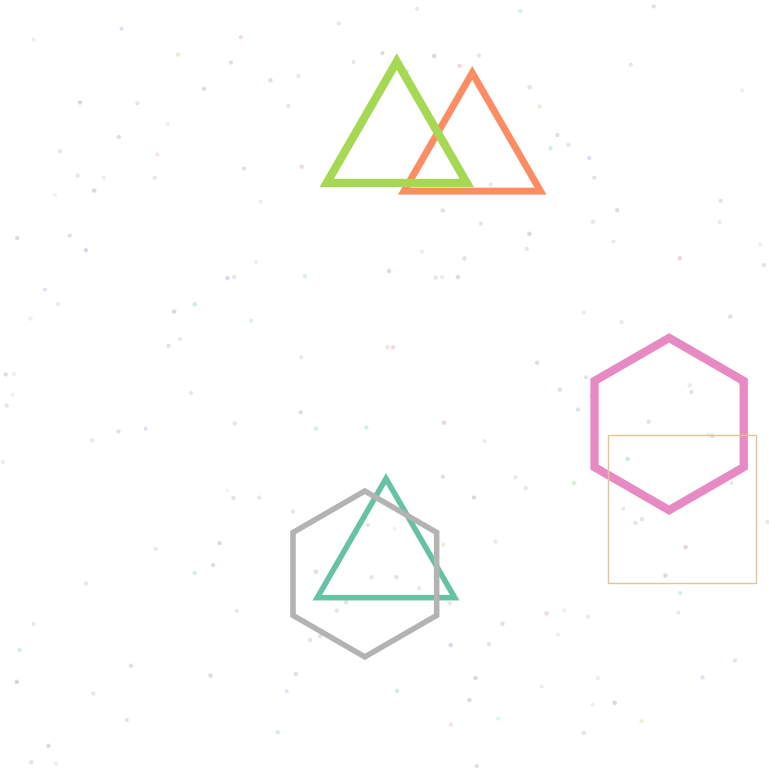[{"shape": "triangle", "thickness": 2, "radius": 0.52, "center": [0.501, 0.275]}, {"shape": "triangle", "thickness": 2.5, "radius": 0.51, "center": [0.613, 0.803]}, {"shape": "hexagon", "thickness": 3, "radius": 0.56, "center": [0.869, 0.449]}, {"shape": "triangle", "thickness": 3, "radius": 0.53, "center": [0.515, 0.815]}, {"shape": "square", "thickness": 0.5, "radius": 0.48, "center": [0.886, 0.339]}, {"shape": "hexagon", "thickness": 2, "radius": 0.54, "center": [0.474, 0.255]}]